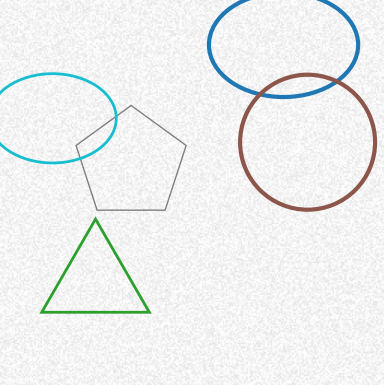[{"shape": "oval", "thickness": 3, "radius": 0.97, "center": [0.736, 0.884]}, {"shape": "triangle", "thickness": 2, "radius": 0.81, "center": [0.248, 0.27]}, {"shape": "circle", "thickness": 3, "radius": 0.88, "center": [0.799, 0.631]}, {"shape": "pentagon", "thickness": 1, "radius": 0.75, "center": [0.341, 0.576]}, {"shape": "oval", "thickness": 2, "radius": 0.83, "center": [0.136, 0.693]}]